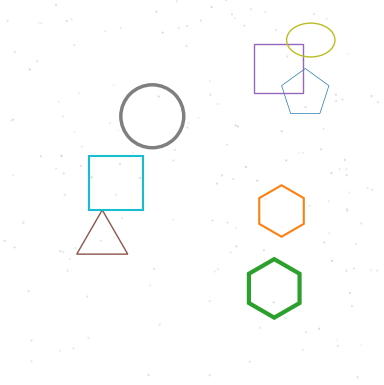[{"shape": "pentagon", "thickness": 0.5, "radius": 0.32, "center": [0.793, 0.757]}, {"shape": "hexagon", "thickness": 1.5, "radius": 0.33, "center": [0.731, 0.452]}, {"shape": "hexagon", "thickness": 3, "radius": 0.38, "center": [0.712, 0.251]}, {"shape": "square", "thickness": 1, "radius": 0.32, "center": [0.724, 0.821]}, {"shape": "triangle", "thickness": 1, "radius": 0.38, "center": [0.266, 0.378]}, {"shape": "circle", "thickness": 2.5, "radius": 0.41, "center": [0.396, 0.698]}, {"shape": "oval", "thickness": 1, "radius": 0.31, "center": [0.807, 0.896]}, {"shape": "square", "thickness": 1.5, "radius": 0.35, "center": [0.301, 0.525]}]